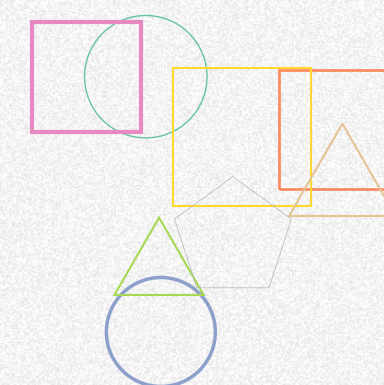[{"shape": "circle", "thickness": 1, "radius": 0.8, "center": [0.379, 0.801]}, {"shape": "square", "thickness": 2, "radius": 0.78, "center": [0.879, 0.664]}, {"shape": "circle", "thickness": 2.5, "radius": 0.71, "center": [0.418, 0.138]}, {"shape": "square", "thickness": 3, "radius": 0.71, "center": [0.224, 0.8]}, {"shape": "triangle", "thickness": 1.5, "radius": 0.67, "center": [0.413, 0.301]}, {"shape": "square", "thickness": 1.5, "radius": 0.89, "center": [0.629, 0.644]}, {"shape": "triangle", "thickness": 1.5, "radius": 0.8, "center": [0.889, 0.519]}, {"shape": "pentagon", "thickness": 0.5, "radius": 0.8, "center": [0.605, 0.382]}]